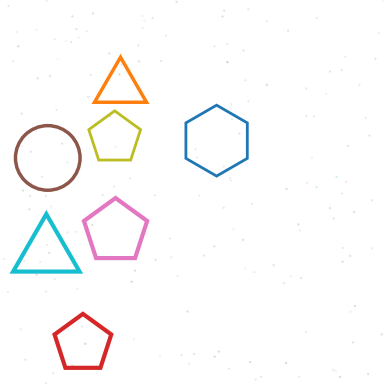[{"shape": "hexagon", "thickness": 2, "radius": 0.46, "center": [0.563, 0.635]}, {"shape": "triangle", "thickness": 2.5, "radius": 0.39, "center": [0.313, 0.773]}, {"shape": "pentagon", "thickness": 3, "radius": 0.39, "center": [0.215, 0.107]}, {"shape": "circle", "thickness": 2.5, "radius": 0.42, "center": [0.124, 0.59]}, {"shape": "pentagon", "thickness": 3, "radius": 0.43, "center": [0.3, 0.399]}, {"shape": "pentagon", "thickness": 2, "radius": 0.35, "center": [0.298, 0.641]}, {"shape": "triangle", "thickness": 3, "radius": 0.5, "center": [0.12, 0.344]}]